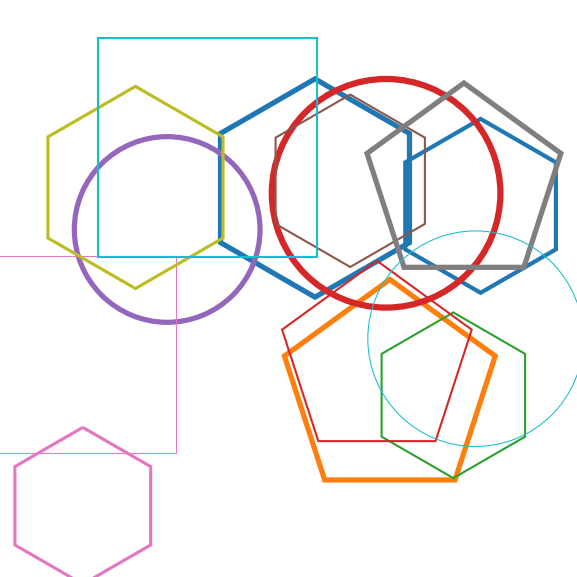[{"shape": "hexagon", "thickness": 2, "radius": 0.75, "center": [0.832, 0.643]}, {"shape": "hexagon", "thickness": 2.5, "radius": 0.94, "center": [0.545, 0.674]}, {"shape": "pentagon", "thickness": 2.5, "radius": 0.96, "center": [0.675, 0.323]}, {"shape": "hexagon", "thickness": 1, "radius": 0.72, "center": [0.785, 0.315]}, {"shape": "circle", "thickness": 3, "radius": 0.99, "center": [0.669, 0.664]}, {"shape": "pentagon", "thickness": 1, "radius": 0.86, "center": [0.653, 0.375]}, {"shape": "circle", "thickness": 2.5, "radius": 0.8, "center": [0.289, 0.602]}, {"shape": "hexagon", "thickness": 1, "radius": 0.75, "center": [0.606, 0.686]}, {"shape": "hexagon", "thickness": 1.5, "radius": 0.68, "center": [0.143, 0.123]}, {"shape": "square", "thickness": 0.5, "radius": 0.85, "center": [0.134, 0.385]}, {"shape": "pentagon", "thickness": 2.5, "radius": 0.88, "center": [0.803, 0.679]}, {"shape": "hexagon", "thickness": 1.5, "radius": 0.88, "center": [0.235, 0.675]}, {"shape": "square", "thickness": 1, "radius": 0.95, "center": [0.359, 0.744]}, {"shape": "circle", "thickness": 0.5, "radius": 0.93, "center": [0.824, 0.413]}]